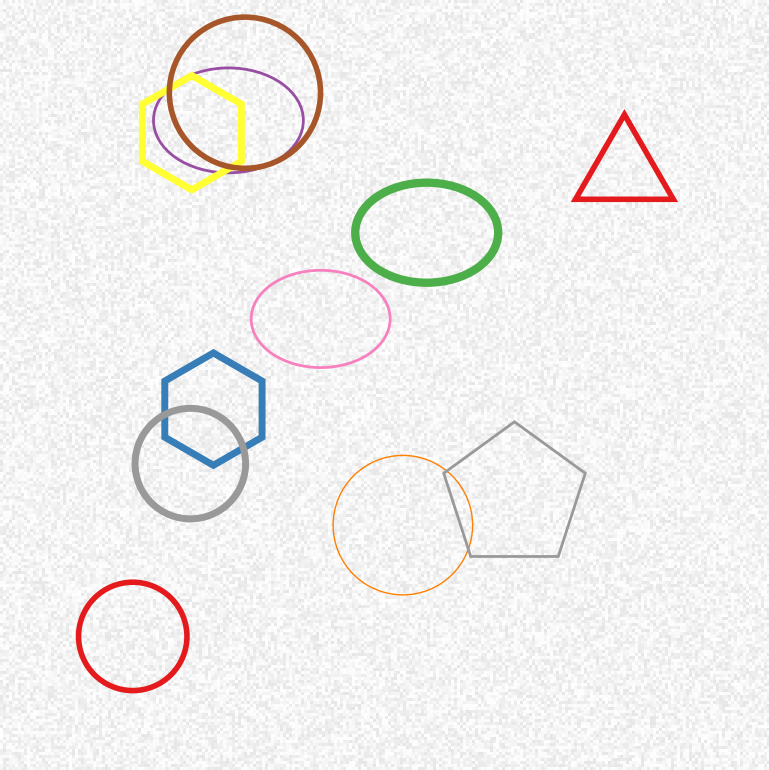[{"shape": "triangle", "thickness": 2, "radius": 0.37, "center": [0.811, 0.778]}, {"shape": "circle", "thickness": 2, "radius": 0.35, "center": [0.172, 0.174]}, {"shape": "hexagon", "thickness": 2.5, "radius": 0.36, "center": [0.277, 0.469]}, {"shape": "oval", "thickness": 3, "radius": 0.46, "center": [0.554, 0.698]}, {"shape": "oval", "thickness": 1, "radius": 0.49, "center": [0.297, 0.844]}, {"shape": "circle", "thickness": 0.5, "radius": 0.45, "center": [0.523, 0.318]}, {"shape": "hexagon", "thickness": 2.5, "radius": 0.37, "center": [0.249, 0.828]}, {"shape": "circle", "thickness": 2, "radius": 0.49, "center": [0.318, 0.88]}, {"shape": "oval", "thickness": 1, "radius": 0.45, "center": [0.416, 0.586]}, {"shape": "pentagon", "thickness": 1, "radius": 0.48, "center": [0.668, 0.356]}, {"shape": "circle", "thickness": 2.5, "radius": 0.36, "center": [0.247, 0.398]}]